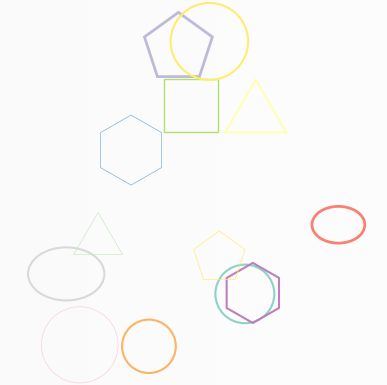[{"shape": "circle", "thickness": 1.5, "radius": 0.38, "center": [0.632, 0.237]}, {"shape": "triangle", "thickness": 1.5, "radius": 0.46, "center": [0.66, 0.702]}, {"shape": "pentagon", "thickness": 2, "radius": 0.46, "center": [0.46, 0.876]}, {"shape": "oval", "thickness": 2, "radius": 0.34, "center": [0.873, 0.416]}, {"shape": "hexagon", "thickness": 0.5, "radius": 0.45, "center": [0.338, 0.61]}, {"shape": "circle", "thickness": 1.5, "radius": 0.35, "center": [0.384, 0.1]}, {"shape": "square", "thickness": 1, "radius": 0.35, "center": [0.493, 0.725]}, {"shape": "circle", "thickness": 0.5, "radius": 0.5, "center": [0.206, 0.104]}, {"shape": "oval", "thickness": 1.5, "radius": 0.49, "center": [0.171, 0.289]}, {"shape": "hexagon", "thickness": 1.5, "radius": 0.39, "center": [0.652, 0.239]}, {"shape": "triangle", "thickness": 0.5, "radius": 0.37, "center": [0.253, 0.375]}, {"shape": "circle", "thickness": 1.5, "radius": 0.5, "center": [0.54, 0.892]}, {"shape": "pentagon", "thickness": 0.5, "radius": 0.35, "center": [0.566, 0.33]}]